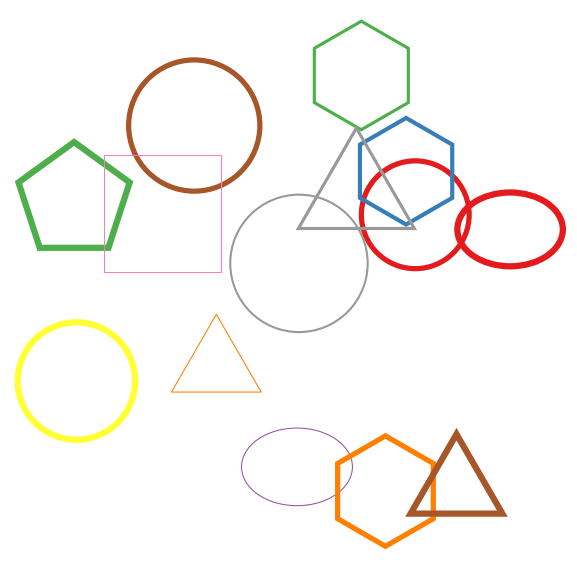[{"shape": "circle", "thickness": 2.5, "radius": 0.47, "center": [0.719, 0.627]}, {"shape": "oval", "thickness": 3, "radius": 0.46, "center": [0.883, 0.602]}, {"shape": "hexagon", "thickness": 2, "radius": 0.46, "center": [0.703, 0.703]}, {"shape": "hexagon", "thickness": 1.5, "radius": 0.47, "center": [0.626, 0.868]}, {"shape": "pentagon", "thickness": 3, "radius": 0.51, "center": [0.128, 0.652]}, {"shape": "oval", "thickness": 0.5, "radius": 0.48, "center": [0.514, 0.191]}, {"shape": "triangle", "thickness": 0.5, "radius": 0.45, "center": [0.375, 0.365]}, {"shape": "hexagon", "thickness": 2.5, "radius": 0.48, "center": [0.668, 0.149]}, {"shape": "circle", "thickness": 3, "radius": 0.51, "center": [0.132, 0.339]}, {"shape": "triangle", "thickness": 3, "radius": 0.46, "center": [0.79, 0.156]}, {"shape": "circle", "thickness": 2.5, "radius": 0.57, "center": [0.336, 0.782]}, {"shape": "square", "thickness": 0.5, "radius": 0.5, "center": [0.281, 0.629]}, {"shape": "circle", "thickness": 1, "radius": 0.59, "center": [0.518, 0.543]}, {"shape": "triangle", "thickness": 1.5, "radius": 0.58, "center": [0.617, 0.661]}]